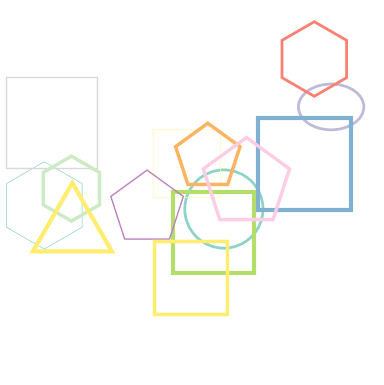[{"shape": "hexagon", "thickness": 0.5, "radius": 0.57, "center": [0.115, 0.467]}, {"shape": "circle", "thickness": 2, "radius": 0.51, "center": [0.582, 0.457]}, {"shape": "square", "thickness": 0.5, "radius": 0.44, "center": [0.484, 0.577]}, {"shape": "oval", "thickness": 2, "radius": 0.42, "center": [0.86, 0.722]}, {"shape": "hexagon", "thickness": 2, "radius": 0.48, "center": [0.816, 0.847]}, {"shape": "square", "thickness": 3, "radius": 0.6, "center": [0.791, 0.575]}, {"shape": "pentagon", "thickness": 2.5, "radius": 0.44, "center": [0.54, 0.592]}, {"shape": "square", "thickness": 3, "radius": 0.52, "center": [0.554, 0.396]}, {"shape": "pentagon", "thickness": 2.5, "radius": 0.59, "center": [0.64, 0.525]}, {"shape": "square", "thickness": 1, "radius": 0.59, "center": [0.134, 0.681]}, {"shape": "pentagon", "thickness": 1, "radius": 0.5, "center": [0.382, 0.459]}, {"shape": "hexagon", "thickness": 2.5, "radius": 0.42, "center": [0.186, 0.51]}, {"shape": "square", "thickness": 2.5, "radius": 0.47, "center": [0.495, 0.28]}, {"shape": "triangle", "thickness": 3, "radius": 0.59, "center": [0.188, 0.406]}]